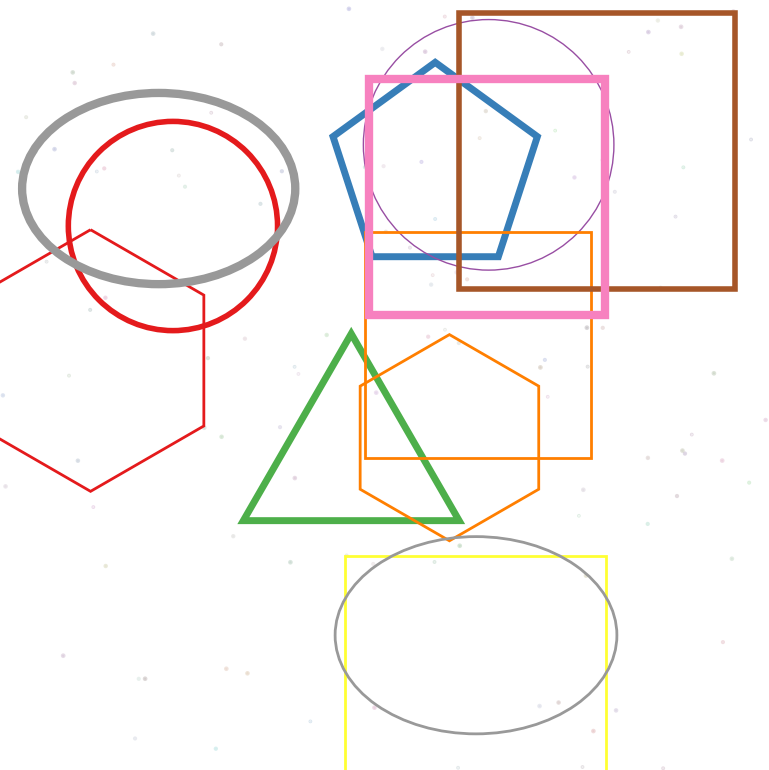[{"shape": "circle", "thickness": 2, "radius": 0.68, "center": [0.225, 0.706]}, {"shape": "hexagon", "thickness": 1, "radius": 0.85, "center": [0.118, 0.532]}, {"shape": "pentagon", "thickness": 2.5, "radius": 0.7, "center": [0.565, 0.779]}, {"shape": "triangle", "thickness": 2.5, "radius": 0.81, "center": [0.456, 0.405]}, {"shape": "circle", "thickness": 0.5, "radius": 0.81, "center": [0.635, 0.812]}, {"shape": "hexagon", "thickness": 1, "radius": 0.67, "center": [0.584, 0.432]}, {"shape": "square", "thickness": 1, "radius": 0.73, "center": [0.621, 0.552]}, {"shape": "square", "thickness": 1, "radius": 0.85, "center": [0.617, 0.108]}, {"shape": "square", "thickness": 2, "radius": 0.9, "center": [0.775, 0.804]}, {"shape": "square", "thickness": 3, "radius": 0.77, "center": [0.633, 0.744]}, {"shape": "oval", "thickness": 3, "radius": 0.89, "center": [0.206, 0.755]}, {"shape": "oval", "thickness": 1, "radius": 0.91, "center": [0.618, 0.175]}]